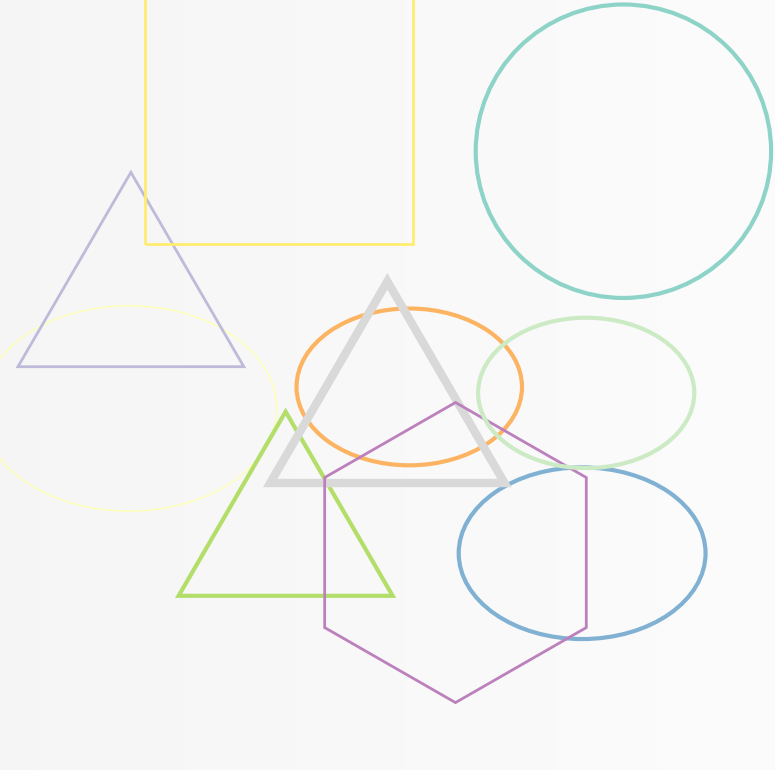[{"shape": "circle", "thickness": 1.5, "radius": 0.95, "center": [0.804, 0.804]}, {"shape": "oval", "thickness": 0.5, "radius": 0.95, "center": [0.166, 0.47]}, {"shape": "triangle", "thickness": 1, "radius": 0.84, "center": [0.169, 0.608]}, {"shape": "oval", "thickness": 1.5, "radius": 0.8, "center": [0.751, 0.282]}, {"shape": "oval", "thickness": 1.5, "radius": 0.73, "center": [0.528, 0.498]}, {"shape": "triangle", "thickness": 1.5, "radius": 0.8, "center": [0.369, 0.306]}, {"shape": "triangle", "thickness": 3, "radius": 0.87, "center": [0.5, 0.46]}, {"shape": "hexagon", "thickness": 1, "radius": 0.97, "center": [0.588, 0.282]}, {"shape": "oval", "thickness": 1.5, "radius": 0.7, "center": [0.756, 0.49]}, {"shape": "square", "thickness": 1, "radius": 0.86, "center": [0.36, 0.856]}]